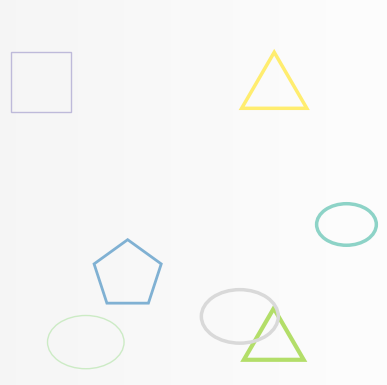[{"shape": "oval", "thickness": 2.5, "radius": 0.39, "center": [0.894, 0.417]}, {"shape": "square", "thickness": 1, "radius": 0.39, "center": [0.105, 0.787]}, {"shape": "pentagon", "thickness": 2, "radius": 0.46, "center": [0.329, 0.286]}, {"shape": "triangle", "thickness": 3, "radius": 0.45, "center": [0.707, 0.11]}, {"shape": "oval", "thickness": 2.5, "radius": 0.5, "center": [0.619, 0.178]}, {"shape": "oval", "thickness": 1, "radius": 0.49, "center": [0.221, 0.111]}, {"shape": "triangle", "thickness": 2.5, "radius": 0.49, "center": [0.708, 0.767]}]